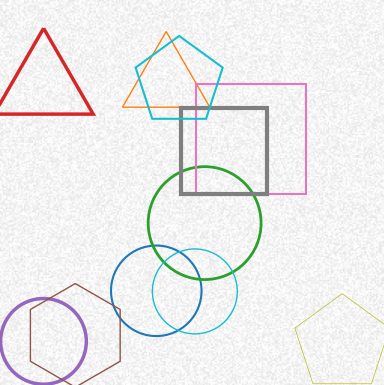[{"shape": "circle", "thickness": 1.5, "radius": 0.59, "center": [0.406, 0.245]}, {"shape": "triangle", "thickness": 1, "radius": 0.66, "center": [0.432, 0.787]}, {"shape": "circle", "thickness": 2, "radius": 0.73, "center": [0.531, 0.421]}, {"shape": "triangle", "thickness": 2.5, "radius": 0.74, "center": [0.113, 0.778]}, {"shape": "circle", "thickness": 2.5, "radius": 0.56, "center": [0.113, 0.113]}, {"shape": "hexagon", "thickness": 1, "radius": 0.67, "center": [0.196, 0.129]}, {"shape": "square", "thickness": 1.5, "radius": 0.72, "center": [0.651, 0.639]}, {"shape": "square", "thickness": 3, "radius": 0.56, "center": [0.581, 0.607]}, {"shape": "pentagon", "thickness": 0.5, "radius": 0.65, "center": [0.889, 0.108]}, {"shape": "circle", "thickness": 1, "radius": 0.55, "center": [0.506, 0.243]}, {"shape": "pentagon", "thickness": 1.5, "radius": 0.59, "center": [0.465, 0.788]}]